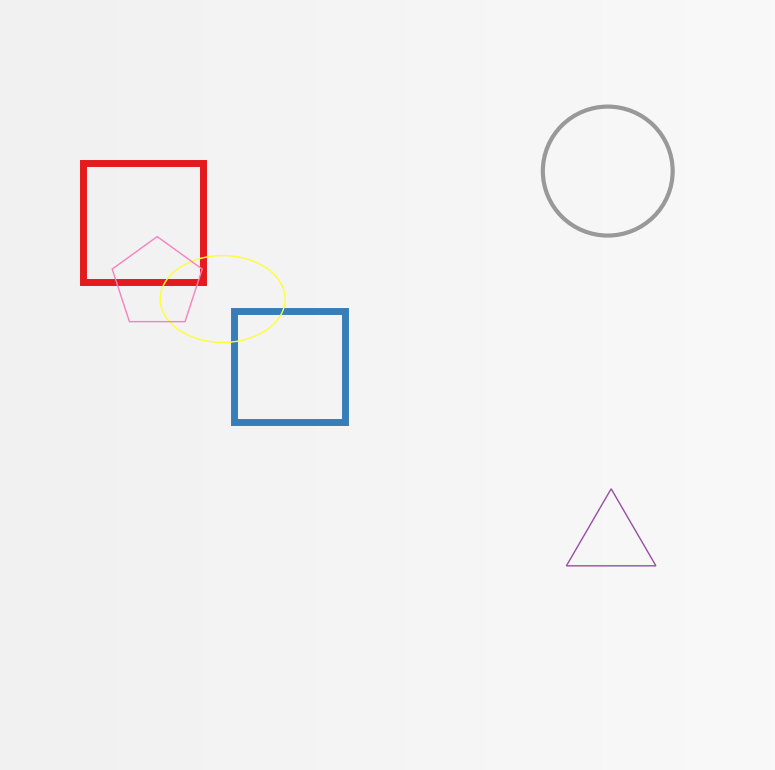[{"shape": "square", "thickness": 2.5, "radius": 0.39, "center": [0.184, 0.711]}, {"shape": "square", "thickness": 2.5, "radius": 0.36, "center": [0.373, 0.524]}, {"shape": "triangle", "thickness": 0.5, "radius": 0.33, "center": [0.789, 0.299]}, {"shape": "oval", "thickness": 0.5, "radius": 0.4, "center": [0.287, 0.612]}, {"shape": "pentagon", "thickness": 0.5, "radius": 0.31, "center": [0.203, 0.632]}, {"shape": "circle", "thickness": 1.5, "radius": 0.42, "center": [0.784, 0.778]}]